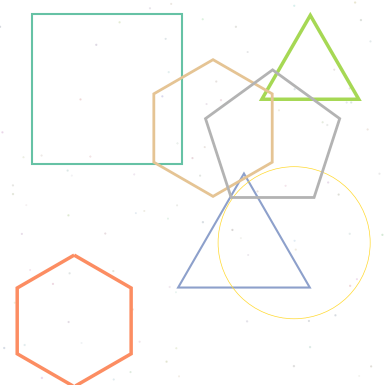[{"shape": "square", "thickness": 1.5, "radius": 0.97, "center": [0.278, 0.769]}, {"shape": "hexagon", "thickness": 2.5, "radius": 0.85, "center": [0.193, 0.167]}, {"shape": "triangle", "thickness": 1.5, "radius": 0.99, "center": [0.634, 0.352]}, {"shape": "triangle", "thickness": 2.5, "radius": 0.73, "center": [0.806, 0.815]}, {"shape": "circle", "thickness": 0.5, "radius": 0.99, "center": [0.764, 0.37]}, {"shape": "hexagon", "thickness": 2, "radius": 0.89, "center": [0.553, 0.667]}, {"shape": "pentagon", "thickness": 2, "radius": 0.92, "center": [0.708, 0.635]}]